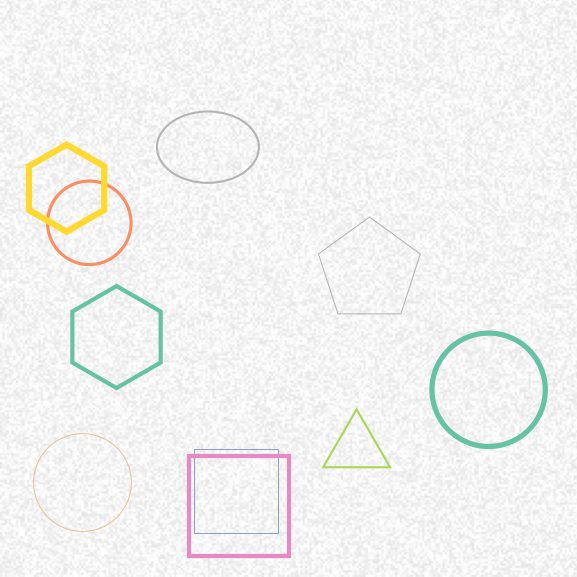[{"shape": "hexagon", "thickness": 2, "radius": 0.44, "center": [0.202, 0.416]}, {"shape": "circle", "thickness": 2.5, "radius": 0.49, "center": [0.846, 0.324]}, {"shape": "circle", "thickness": 1.5, "radius": 0.36, "center": [0.155, 0.613]}, {"shape": "square", "thickness": 0.5, "radius": 0.36, "center": [0.409, 0.149]}, {"shape": "square", "thickness": 2, "radius": 0.43, "center": [0.414, 0.123]}, {"shape": "triangle", "thickness": 1, "radius": 0.33, "center": [0.618, 0.223]}, {"shape": "hexagon", "thickness": 3, "radius": 0.38, "center": [0.115, 0.673]}, {"shape": "circle", "thickness": 0.5, "radius": 0.42, "center": [0.143, 0.164]}, {"shape": "oval", "thickness": 1, "radius": 0.44, "center": [0.36, 0.744]}, {"shape": "pentagon", "thickness": 0.5, "radius": 0.46, "center": [0.64, 0.531]}]